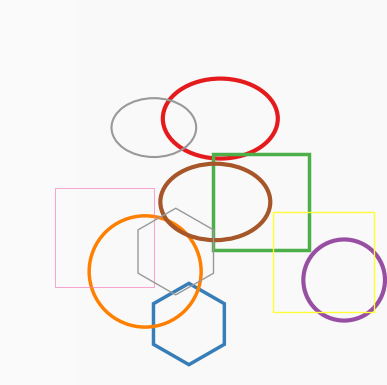[{"shape": "oval", "thickness": 3, "radius": 0.74, "center": [0.569, 0.692]}, {"shape": "hexagon", "thickness": 2.5, "radius": 0.53, "center": [0.488, 0.158]}, {"shape": "square", "thickness": 2.5, "radius": 0.62, "center": [0.673, 0.475]}, {"shape": "circle", "thickness": 3, "radius": 0.53, "center": [0.888, 0.273]}, {"shape": "circle", "thickness": 2.5, "radius": 0.72, "center": [0.375, 0.295]}, {"shape": "square", "thickness": 1, "radius": 0.65, "center": [0.836, 0.32]}, {"shape": "oval", "thickness": 3, "radius": 0.71, "center": [0.556, 0.475]}, {"shape": "square", "thickness": 0.5, "radius": 0.64, "center": [0.27, 0.384]}, {"shape": "oval", "thickness": 1.5, "radius": 0.55, "center": [0.397, 0.669]}, {"shape": "hexagon", "thickness": 1, "radius": 0.56, "center": [0.454, 0.347]}]